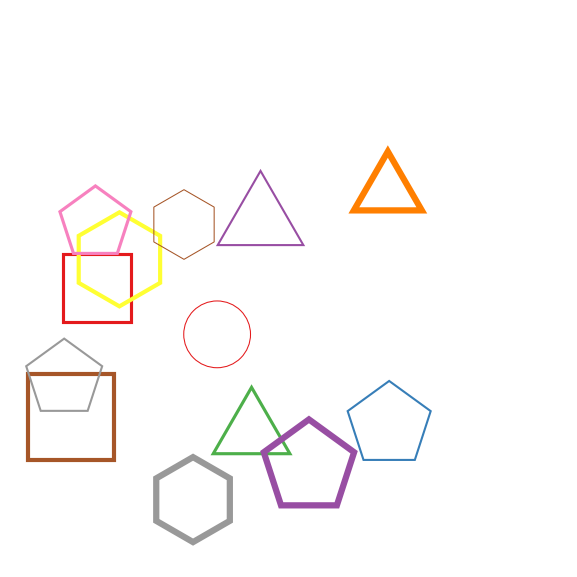[{"shape": "circle", "thickness": 0.5, "radius": 0.29, "center": [0.376, 0.42]}, {"shape": "square", "thickness": 1.5, "radius": 0.29, "center": [0.168, 0.501]}, {"shape": "pentagon", "thickness": 1, "radius": 0.38, "center": [0.674, 0.264]}, {"shape": "triangle", "thickness": 1.5, "radius": 0.38, "center": [0.436, 0.252]}, {"shape": "pentagon", "thickness": 3, "radius": 0.41, "center": [0.535, 0.191]}, {"shape": "triangle", "thickness": 1, "radius": 0.43, "center": [0.451, 0.618]}, {"shape": "triangle", "thickness": 3, "radius": 0.34, "center": [0.672, 0.669]}, {"shape": "hexagon", "thickness": 2, "radius": 0.41, "center": [0.207, 0.55]}, {"shape": "hexagon", "thickness": 0.5, "radius": 0.3, "center": [0.319, 0.61]}, {"shape": "square", "thickness": 2, "radius": 0.37, "center": [0.124, 0.277]}, {"shape": "pentagon", "thickness": 1.5, "radius": 0.32, "center": [0.165, 0.613]}, {"shape": "pentagon", "thickness": 1, "radius": 0.35, "center": [0.111, 0.344]}, {"shape": "hexagon", "thickness": 3, "radius": 0.37, "center": [0.334, 0.134]}]